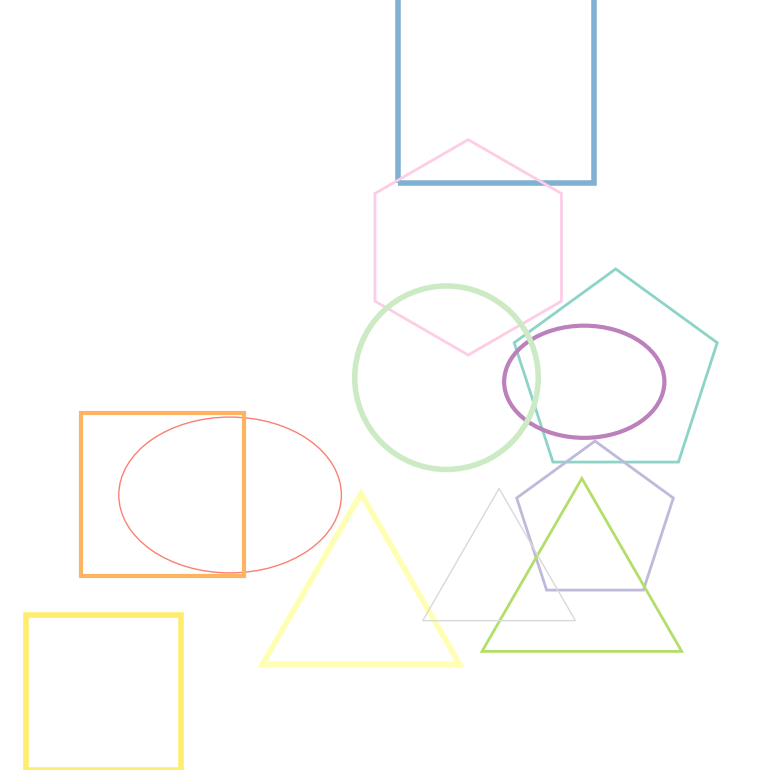[{"shape": "pentagon", "thickness": 1, "radius": 0.69, "center": [0.8, 0.512]}, {"shape": "triangle", "thickness": 2, "radius": 0.74, "center": [0.469, 0.211]}, {"shape": "pentagon", "thickness": 1, "radius": 0.53, "center": [0.773, 0.32]}, {"shape": "oval", "thickness": 0.5, "radius": 0.72, "center": [0.299, 0.357]}, {"shape": "square", "thickness": 2, "radius": 0.64, "center": [0.644, 0.889]}, {"shape": "square", "thickness": 1.5, "radius": 0.53, "center": [0.211, 0.358]}, {"shape": "triangle", "thickness": 1, "radius": 0.75, "center": [0.756, 0.229]}, {"shape": "hexagon", "thickness": 1, "radius": 0.7, "center": [0.608, 0.679]}, {"shape": "triangle", "thickness": 0.5, "radius": 0.57, "center": [0.648, 0.251]}, {"shape": "oval", "thickness": 1.5, "radius": 0.52, "center": [0.759, 0.504]}, {"shape": "circle", "thickness": 2, "radius": 0.6, "center": [0.58, 0.509]}, {"shape": "square", "thickness": 2, "radius": 0.5, "center": [0.134, 0.101]}]